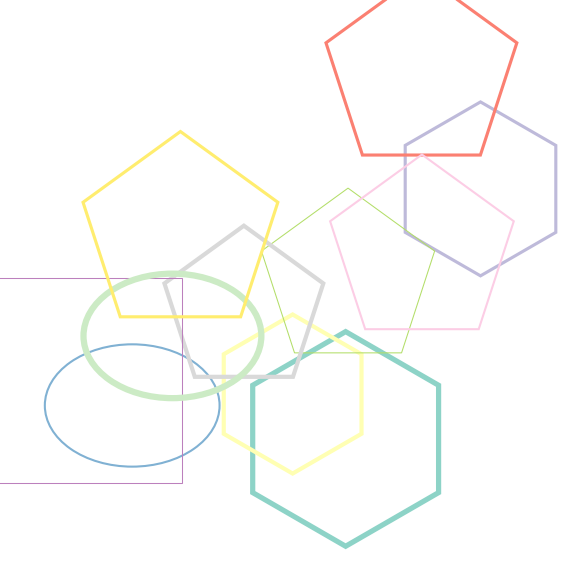[{"shape": "hexagon", "thickness": 2.5, "radius": 0.93, "center": [0.599, 0.239]}, {"shape": "hexagon", "thickness": 2, "radius": 0.69, "center": [0.507, 0.317]}, {"shape": "hexagon", "thickness": 1.5, "radius": 0.75, "center": [0.832, 0.672]}, {"shape": "pentagon", "thickness": 1.5, "radius": 0.87, "center": [0.73, 0.871]}, {"shape": "oval", "thickness": 1, "radius": 0.76, "center": [0.229, 0.297]}, {"shape": "pentagon", "thickness": 0.5, "radius": 0.79, "center": [0.603, 0.516]}, {"shape": "pentagon", "thickness": 1, "radius": 0.84, "center": [0.731, 0.564]}, {"shape": "pentagon", "thickness": 2, "radius": 0.72, "center": [0.422, 0.464]}, {"shape": "square", "thickness": 0.5, "radius": 0.89, "center": [0.139, 0.341]}, {"shape": "oval", "thickness": 3, "radius": 0.77, "center": [0.299, 0.417]}, {"shape": "pentagon", "thickness": 1.5, "radius": 0.89, "center": [0.312, 0.594]}]